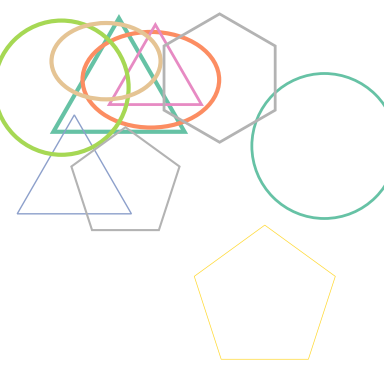[{"shape": "triangle", "thickness": 3, "radius": 0.98, "center": [0.309, 0.756]}, {"shape": "circle", "thickness": 2, "radius": 0.94, "center": [0.842, 0.621]}, {"shape": "oval", "thickness": 3, "radius": 0.89, "center": [0.392, 0.793]}, {"shape": "triangle", "thickness": 1, "radius": 0.86, "center": [0.193, 0.53]}, {"shape": "triangle", "thickness": 2, "radius": 0.69, "center": [0.404, 0.798]}, {"shape": "circle", "thickness": 3, "radius": 0.87, "center": [0.16, 0.772]}, {"shape": "pentagon", "thickness": 0.5, "radius": 0.96, "center": [0.688, 0.223]}, {"shape": "oval", "thickness": 3, "radius": 0.71, "center": [0.275, 0.841]}, {"shape": "hexagon", "thickness": 2, "radius": 0.83, "center": [0.57, 0.797]}, {"shape": "pentagon", "thickness": 1.5, "radius": 0.74, "center": [0.326, 0.522]}]